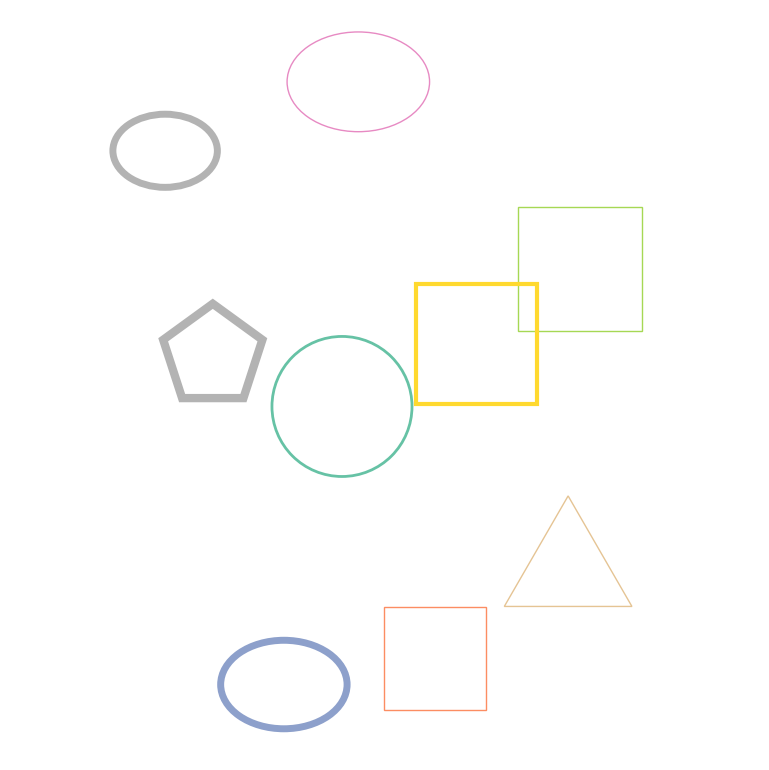[{"shape": "circle", "thickness": 1, "radius": 0.45, "center": [0.444, 0.472]}, {"shape": "square", "thickness": 0.5, "radius": 0.33, "center": [0.565, 0.145]}, {"shape": "oval", "thickness": 2.5, "radius": 0.41, "center": [0.369, 0.111]}, {"shape": "oval", "thickness": 0.5, "radius": 0.46, "center": [0.465, 0.894]}, {"shape": "square", "thickness": 0.5, "radius": 0.4, "center": [0.753, 0.651]}, {"shape": "square", "thickness": 1.5, "radius": 0.39, "center": [0.619, 0.553]}, {"shape": "triangle", "thickness": 0.5, "radius": 0.48, "center": [0.738, 0.26]}, {"shape": "oval", "thickness": 2.5, "radius": 0.34, "center": [0.214, 0.804]}, {"shape": "pentagon", "thickness": 3, "radius": 0.34, "center": [0.276, 0.538]}]